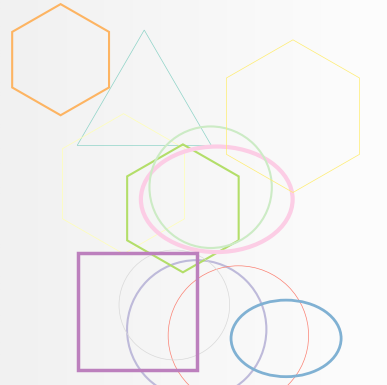[{"shape": "triangle", "thickness": 0.5, "radius": 1.0, "center": [0.372, 0.722]}, {"shape": "hexagon", "thickness": 0.5, "radius": 0.91, "center": [0.319, 0.523]}, {"shape": "circle", "thickness": 1.5, "radius": 0.9, "center": [0.508, 0.144]}, {"shape": "circle", "thickness": 0.5, "radius": 0.91, "center": [0.615, 0.128]}, {"shape": "oval", "thickness": 2, "radius": 0.71, "center": [0.738, 0.121]}, {"shape": "hexagon", "thickness": 1.5, "radius": 0.72, "center": [0.156, 0.845]}, {"shape": "hexagon", "thickness": 1.5, "radius": 0.83, "center": [0.472, 0.459]}, {"shape": "oval", "thickness": 3, "radius": 0.98, "center": [0.559, 0.482]}, {"shape": "circle", "thickness": 0.5, "radius": 0.71, "center": [0.45, 0.208]}, {"shape": "square", "thickness": 2.5, "radius": 0.76, "center": [0.355, 0.191]}, {"shape": "circle", "thickness": 1.5, "radius": 0.79, "center": [0.544, 0.514]}, {"shape": "hexagon", "thickness": 0.5, "radius": 0.99, "center": [0.756, 0.698]}]